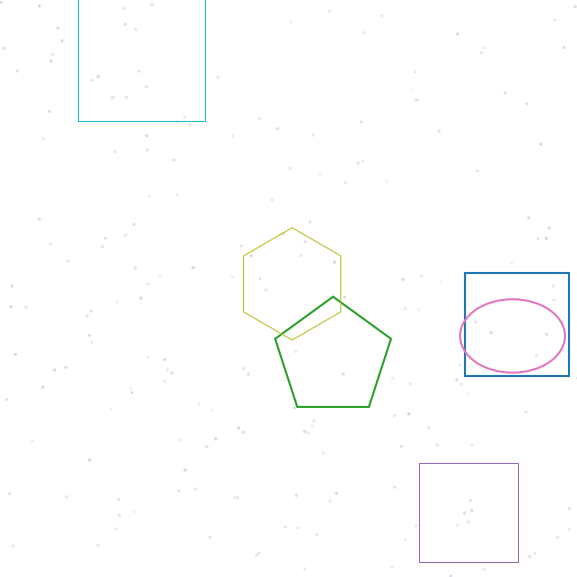[{"shape": "square", "thickness": 1, "radius": 0.45, "center": [0.895, 0.437]}, {"shape": "pentagon", "thickness": 1, "radius": 0.53, "center": [0.577, 0.38]}, {"shape": "square", "thickness": 0.5, "radius": 0.43, "center": [0.811, 0.112]}, {"shape": "oval", "thickness": 1, "radius": 0.45, "center": [0.888, 0.417]}, {"shape": "hexagon", "thickness": 0.5, "radius": 0.49, "center": [0.506, 0.508]}, {"shape": "square", "thickness": 0.5, "radius": 0.55, "center": [0.245, 0.899]}]